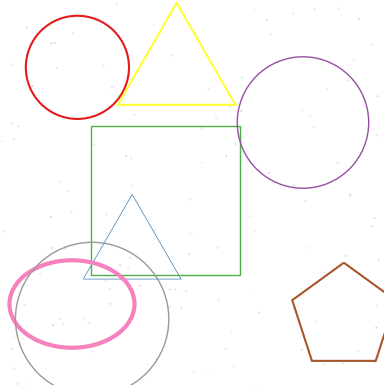[{"shape": "circle", "thickness": 1.5, "radius": 0.67, "center": [0.201, 0.825]}, {"shape": "triangle", "thickness": 0.5, "radius": 0.73, "center": [0.343, 0.348]}, {"shape": "square", "thickness": 1, "radius": 0.97, "center": [0.431, 0.48]}, {"shape": "circle", "thickness": 1, "radius": 0.85, "center": [0.787, 0.682]}, {"shape": "triangle", "thickness": 1.5, "radius": 0.88, "center": [0.459, 0.816]}, {"shape": "pentagon", "thickness": 1.5, "radius": 0.7, "center": [0.893, 0.177]}, {"shape": "oval", "thickness": 3, "radius": 0.81, "center": [0.187, 0.21]}, {"shape": "circle", "thickness": 1, "radius": 1.0, "center": [0.239, 0.172]}]